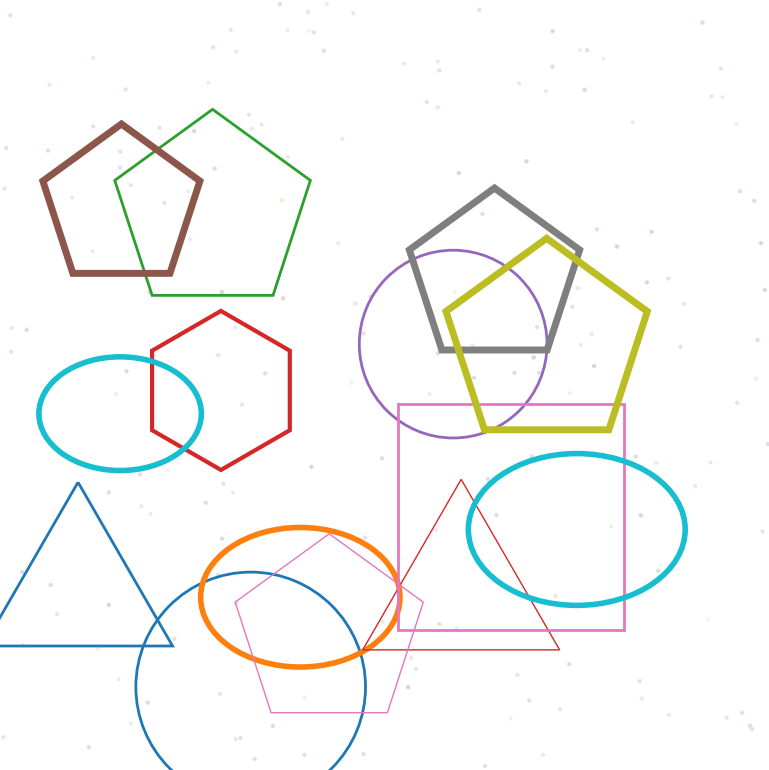[{"shape": "circle", "thickness": 1, "radius": 0.75, "center": [0.326, 0.108]}, {"shape": "triangle", "thickness": 1, "radius": 0.71, "center": [0.101, 0.232]}, {"shape": "oval", "thickness": 2, "radius": 0.65, "center": [0.39, 0.224]}, {"shape": "pentagon", "thickness": 1, "radius": 0.67, "center": [0.276, 0.724]}, {"shape": "triangle", "thickness": 0.5, "radius": 0.74, "center": [0.599, 0.23]}, {"shape": "hexagon", "thickness": 1.5, "radius": 0.52, "center": [0.287, 0.493]}, {"shape": "circle", "thickness": 1, "radius": 0.61, "center": [0.589, 0.553]}, {"shape": "pentagon", "thickness": 2.5, "radius": 0.54, "center": [0.158, 0.732]}, {"shape": "pentagon", "thickness": 0.5, "radius": 0.64, "center": [0.428, 0.178]}, {"shape": "square", "thickness": 1, "radius": 0.73, "center": [0.664, 0.328]}, {"shape": "pentagon", "thickness": 2.5, "radius": 0.58, "center": [0.642, 0.64]}, {"shape": "pentagon", "thickness": 2.5, "radius": 0.69, "center": [0.71, 0.553]}, {"shape": "oval", "thickness": 2, "radius": 0.7, "center": [0.749, 0.312]}, {"shape": "oval", "thickness": 2, "radius": 0.53, "center": [0.156, 0.463]}]